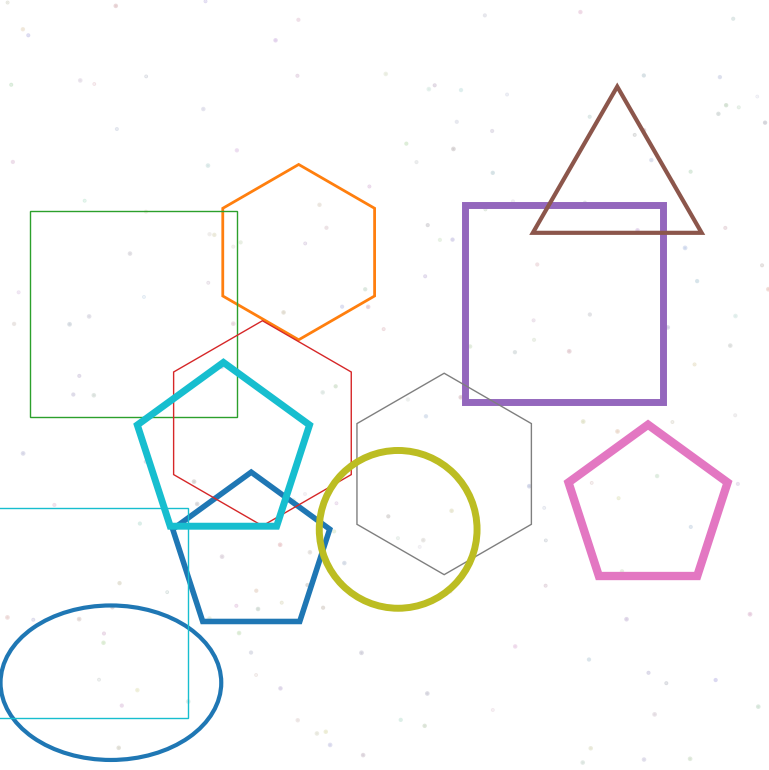[{"shape": "pentagon", "thickness": 2, "radius": 0.54, "center": [0.326, 0.28]}, {"shape": "oval", "thickness": 1.5, "radius": 0.72, "center": [0.144, 0.113]}, {"shape": "hexagon", "thickness": 1, "radius": 0.57, "center": [0.388, 0.673]}, {"shape": "square", "thickness": 0.5, "radius": 0.67, "center": [0.173, 0.592]}, {"shape": "hexagon", "thickness": 0.5, "radius": 0.67, "center": [0.341, 0.45]}, {"shape": "square", "thickness": 2.5, "radius": 0.64, "center": [0.732, 0.606]}, {"shape": "triangle", "thickness": 1.5, "radius": 0.63, "center": [0.802, 0.761]}, {"shape": "pentagon", "thickness": 3, "radius": 0.54, "center": [0.842, 0.34]}, {"shape": "hexagon", "thickness": 0.5, "radius": 0.65, "center": [0.577, 0.384]}, {"shape": "circle", "thickness": 2.5, "radius": 0.51, "center": [0.517, 0.313]}, {"shape": "square", "thickness": 0.5, "radius": 0.68, "center": [0.107, 0.204]}, {"shape": "pentagon", "thickness": 2.5, "radius": 0.59, "center": [0.29, 0.412]}]